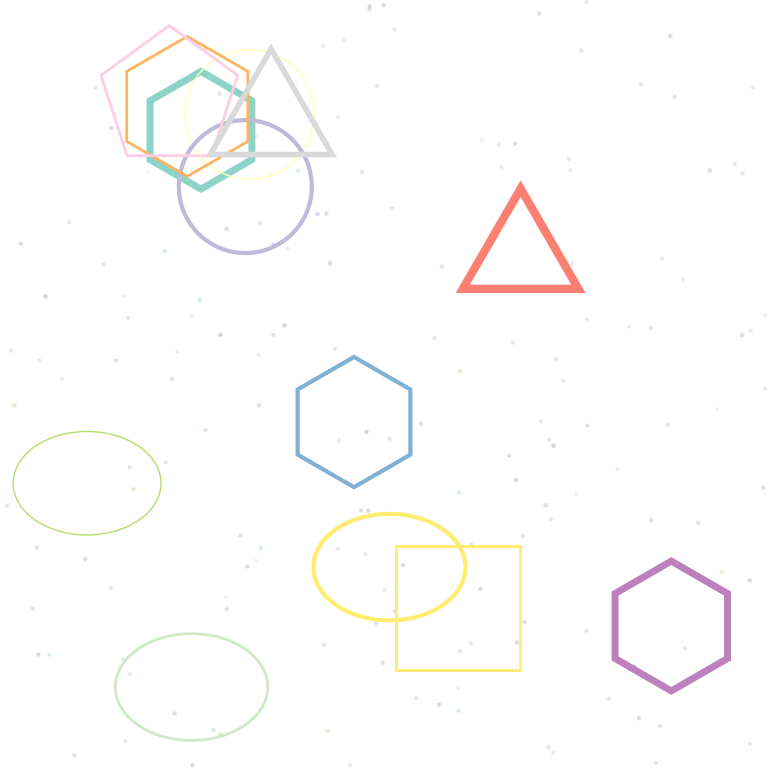[{"shape": "hexagon", "thickness": 2.5, "radius": 0.38, "center": [0.261, 0.831]}, {"shape": "circle", "thickness": 0.5, "radius": 0.42, "center": [0.324, 0.852]}, {"shape": "circle", "thickness": 1.5, "radius": 0.43, "center": [0.319, 0.758]}, {"shape": "triangle", "thickness": 3, "radius": 0.43, "center": [0.676, 0.668]}, {"shape": "hexagon", "thickness": 1.5, "radius": 0.42, "center": [0.46, 0.452]}, {"shape": "hexagon", "thickness": 1, "radius": 0.45, "center": [0.243, 0.862]}, {"shape": "oval", "thickness": 0.5, "radius": 0.48, "center": [0.113, 0.372]}, {"shape": "pentagon", "thickness": 1, "radius": 0.47, "center": [0.22, 0.873]}, {"shape": "triangle", "thickness": 2, "radius": 0.46, "center": [0.352, 0.845]}, {"shape": "hexagon", "thickness": 2.5, "radius": 0.42, "center": [0.872, 0.187]}, {"shape": "oval", "thickness": 1, "radius": 0.5, "center": [0.249, 0.108]}, {"shape": "square", "thickness": 1, "radius": 0.4, "center": [0.595, 0.21]}, {"shape": "oval", "thickness": 1.5, "radius": 0.49, "center": [0.506, 0.263]}]